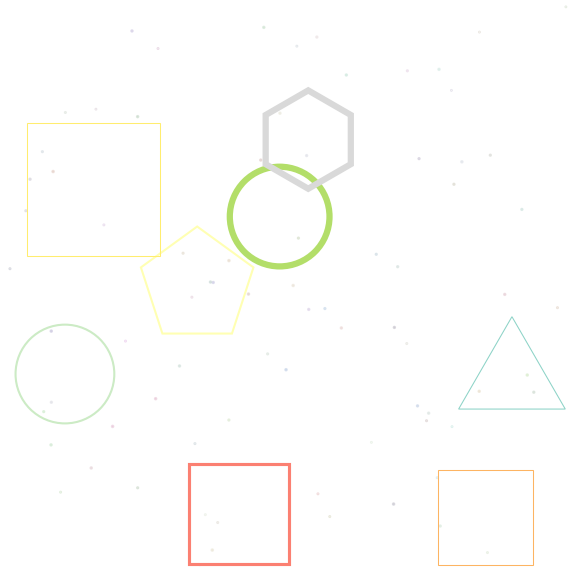[{"shape": "triangle", "thickness": 0.5, "radius": 0.53, "center": [0.886, 0.344]}, {"shape": "pentagon", "thickness": 1, "radius": 0.51, "center": [0.341, 0.504]}, {"shape": "square", "thickness": 1.5, "radius": 0.43, "center": [0.413, 0.11]}, {"shape": "square", "thickness": 0.5, "radius": 0.41, "center": [0.841, 0.103]}, {"shape": "circle", "thickness": 3, "radius": 0.43, "center": [0.484, 0.624]}, {"shape": "hexagon", "thickness": 3, "radius": 0.43, "center": [0.534, 0.757]}, {"shape": "circle", "thickness": 1, "radius": 0.43, "center": [0.112, 0.351]}, {"shape": "square", "thickness": 0.5, "radius": 0.58, "center": [0.161, 0.672]}]